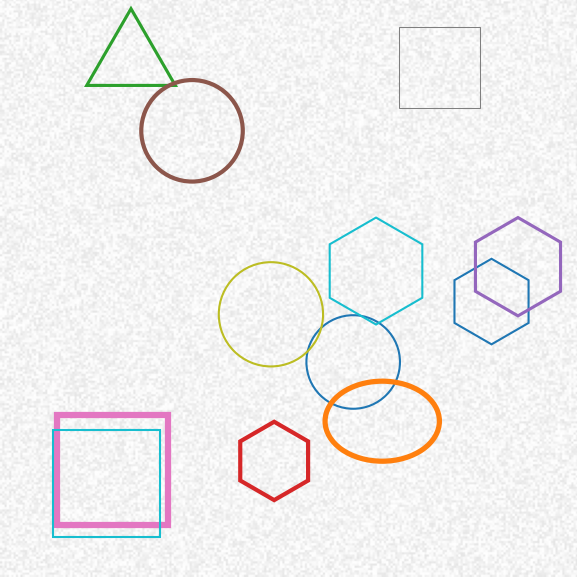[{"shape": "hexagon", "thickness": 1, "radius": 0.37, "center": [0.851, 0.477]}, {"shape": "circle", "thickness": 1, "radius": 0.41, "center": [0.612, 0.372]}, {"shape": "oval", "thickness": 2.5, "radius": 0.49, "center": [0.662, 0.27]}, {"shape": "triangle", "thickness": 1.5, "radius": 0.44, "center": [0.227, 0.896]}, {"shape": "hexagon", "thickness": 2, "radius": 0.34, "center": [0.475, 0.201]}, {"shape": "hexagon", "thickness": 1.5, "radius": 0.43, "center": [0.897, 0.537]}, {"shape": "circle", "thickness": 2, "radius": 0.44, "center": [0.333, 0.773]}, {"shape": "square", "thickness": 3, "radius": 0.48, "center": [0.194, 0.185]}, {"shape": "square", "thickness": 0.5, "radius": 0.35, "center": [0.761, 0.882]}, {"shape": "circle", "thickness": 1, "radius": 0.45, "center": [0.469, 0.455]}, {"shape": "hexagon", "thickness": 1, "radius": 0.46, "center": [0.651, 0.53]}, {"shape": "square", "thickness": 1, "radius": 0.46, "center": [0.185, 0.162]}]